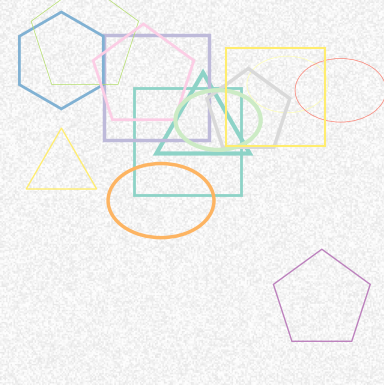[{"shape": "triangle", "thickness": 3, "radius": 0.7, "center": [0.527, 0.671]}, {"shape": "square", "thickness": 2, "radius": 0.69, "center": [0.486, 0.633]}, {"shape": "oval", "thickness": 0.5, "radius": 0.52, "center": [0.746, 0.781]}, {"shape": "square", "thickness": 2.5, "radius": 0.68, "center": [0.406, 0.773]}, {"shape": "oval", "thickness": 0.5, "radius": 0.59, "center": [0.885, 0.765]}, {"shape": "hexagon", "thickness": 2, "radius": 0.63, "center": [0.159, 0.843]}, {"shape": "oval", "thickness": 2.5, "radius": 0.69, "center": [0.418, 0.479]}, {"shape": "pentagon", "thickness": 0.5, "radius": 0.73, "center": [0.22, 0.899]}, {"shape": "pentagon", "thickness": 2, "radius": 0.69, "center": [0.373, 0.8]}, {"shape": "pentagon", "thickness": 2.5, "radius": 0.57, "center": [0.645, 0.709]}, {"shape": "pentagon", "thickness": 1, "radius": 0.66, "center": [0.836, 0.22]}, {"shape": "oval", "thickness": 3, "radius": 0.55, "center": [0.566, 0.688]}, {"shape": "triangle", "thickness": 1, "radius": 0.53, "center": [0.16, 0.562]}, {"shape": "square", "thickness": 1.5, "radius": 0.64, "center": [0.716, 0.747]}]